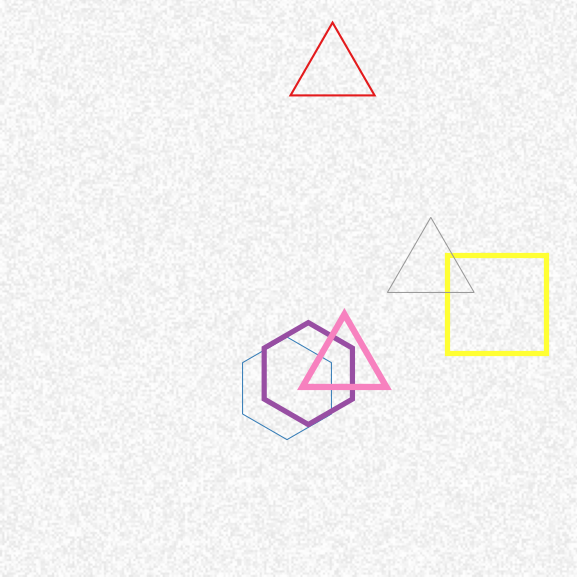[{"shape": "triangle", "thickness": 1, "radius": 0.42, "center": [0.576, 0.876]}, {"shape": "hexagon", "thickness": 0.5, "radius": 0.44, "center": [0.497, 0.327]}, {"shape": "hexagon", "thickness": 2.5, "radius": 0.44, "center": [0.534, 0.352]}, {"shape": "square", "thickness": 2.5, "radius": 0.43, "center": [0.86, 0.473]}, {"shape": "triangle", "thickness": 3, "radius": 0.42, "center": [0.596, 0.371]}, {"shape": "triangle", "thickness": 0.5, "radius": 0.43, "center": [0.746, 0.536]}]